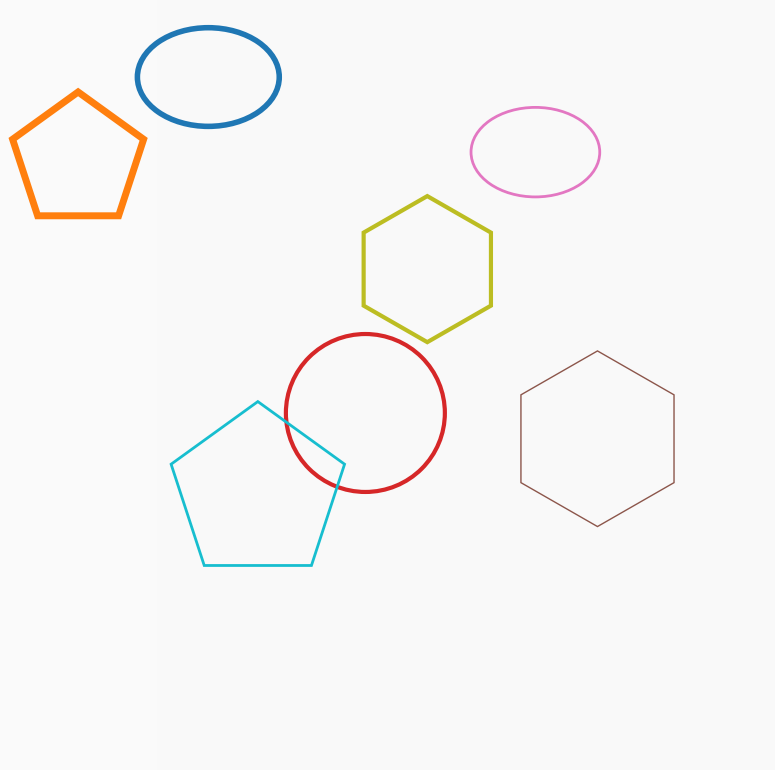[{"shape": "oval", "thickness": 2, "radius": 0.46, "center": [0.269, 0.9]}, {"shape": "pentagon", "thickness": 2.5, "radius": 0.44, "center": [0.101, 0.792]}, {"shape": "circle", "thickness": 1.5, "radius": 0.51, "center": [0.471, 0.464]}, {"shape": "hexagon", "thickness": 0.5, "radius": 0.57, "center": [0.771, 0.43]}, {"shape": "oval", "thickness": 1, "radius": 0.42, "center": [0.691, 0.802]}, {"shape": "hexagon", "thickness": 1.5, "radius": 0.47, "center": [0.551, 0.65]}, {"shape": "pentagon", "thickness": 1, "radius": 0.59, "center": [0.333, 0.361]}]